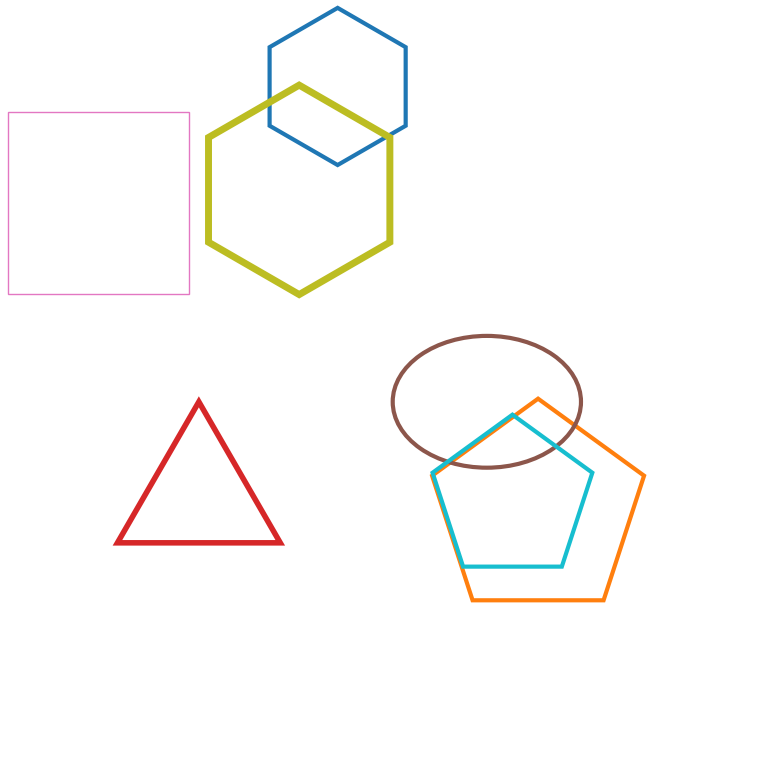[{"shape": "hexagon", "thickness": 1.5, "radius": 0.51, "center": [0.438, 0.888]}, {"shape": "pentagon", "thickness": 1.5, "radius": 0.72, "center": [0.699, 0.337]}, {"shape": "triangle", "thickness": 2, "radius": 0.61, "center": [0.258, 0.356]}, {"shape": "oval", "thickness": 1.5, "radius": 0.61, "center": [0.632, 0.478]}, {"shape": "square", "thickness": 0.5, "radius": 0.59, "center": [0.128, 0.736]}, {"shape": "hexagon", "thickness": 2.5, "radius": 0.68, "center": [0.389, 0.753]}, {"shape": "pentagon", "thickness": 1.5, "radius": 0.55, "center": [0.666, 0.352]}]